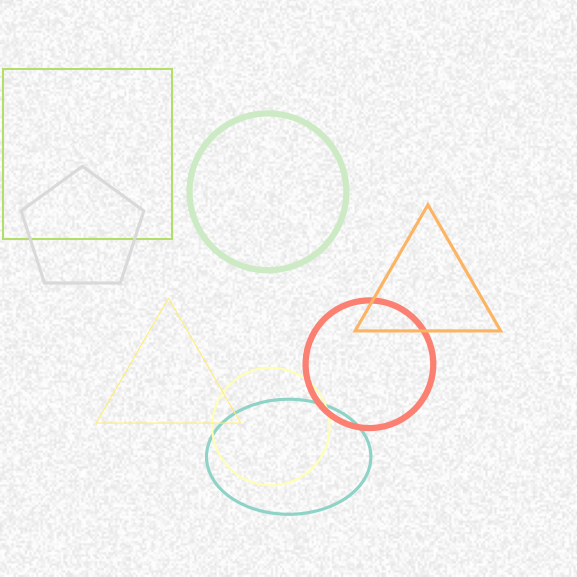[{"shape": "oval", "thickness": 1.5, "radius": 0.71, "center": [0.5, 0.208]}, {"shape": "circle", "thickness": 1, "radius": 0.51, "center": [0.469, 0.261]}, {"shape": "circle", "thickness": 3, "radius": 0.55, "center": [0.64, 0.368]}, {"shape": "triangle", "thickness": 1.5, "radius": 0.73, "center": [0.741, 0.499]}, {"shape": "square", "thickness": 1, "radius": 0.73, "center": [0.151, 0.732]}, {"shape": "pentagon", "thickness": 1.5, "radius": 0.56, "center": [0.143, 0.599]}, {"shape": "circle", "thickness": 3, "radius": 0.68, "center": [0.464, 0.667]}, {"shape": "triangle", "thickness": 0.5, "radius": 0.72, "center": [0.292, 0.339]}]